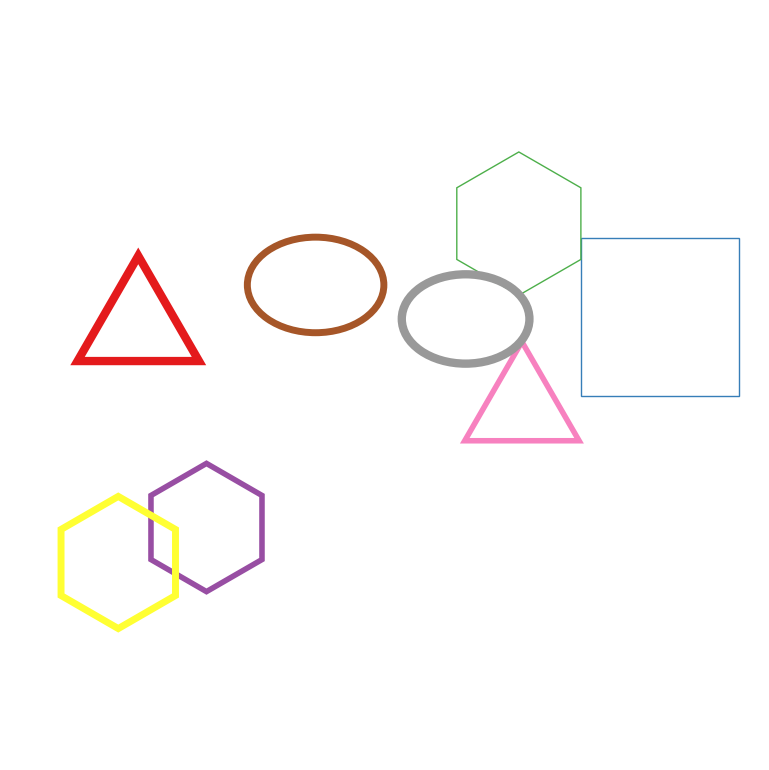[{"shape": "triangle", "thickness": 3, "radius": 0.46, "center": [0.18, 0.577]}, {"shape": "square", "thickness": 0.5, "radius": 0.51, "center": [0.858, 0.588]}, {"shape": "hexagon", "thickness": 0.5, "radius": 0.47, "center": [0.674, 0.71]}, {"shape": "hexagon", "thickness": 2, "radius": 0.42, "center": [0.268, 0.315]}, {"shape": "hexagon", "thickness": 2.5, "radius": 0.43, "center": [0.154, 0.269]}, {"shape": "oval", "thickness": 2.5, "radius": 0.44, "center": [0.41, 0.63]}, {"shape": "triangle", "thickness": 2, "radius": 0.43, "center": [0.678, 0.47]}, {"shape": "oval", "thickness": 3, "radius": 0.41, "center": [0.605, 0.586]}]